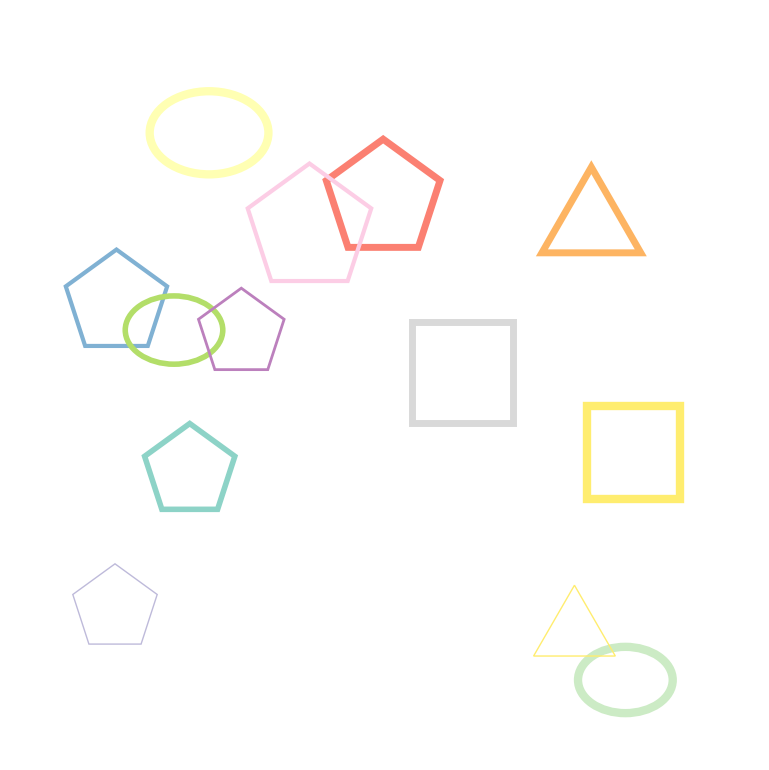[{"shape": "pentagon", "thickness": 2, "radius": 0.31, "center": [0.246, 0.388]}, {"shape": "oval", "thickness": 3, "radius": 0.39, "center": [0.272, 0.828]}, {"shape": "pentagon", "thickness": 0.5, "radius": 0.29, "center": [0.149, 0.21]}, {"shape": "pentagon", "thickness": 2.5, "radius": 0.39, "center": [0.498, 0.742]}, {"shape": "pentagon", "thickness": 1.5, "radius": 0.35, "center": [0.151, 0.607]}, {"shape": "triangle", "thickness": 2.5, "radius": 0.37, "center": [0.768, 0.709]}, {"shape": "oval", "thickness": 2, "radius": 0.32, "center": [0.226, 0.571]}, {"shape": "pentagon", "thickness": 1.5, "radius": 0.42, "center": [0.402, 0.703]}, {"shape": "square", "thickness": 2.5, "radius": 0.33, "center": [0.6, 0.516]}, {"shape": "pentagon", "thickness": 1, "radius": 0.29, "center": [0.313, 0.567]}, {"shape": "oval", "thickness": 3, "radius": 0.31, "center": [0.812, 0.117]}, {"shape": "square", "thickness": 3, "radius": 0.3, "center": [0.822, 0.413]}, {"shape": "triangle", "thickness": 0.5, "radius": 0.31, "center": [0.746, 0.179]}]